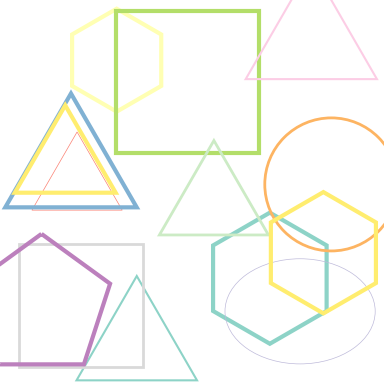[{"shape": "triangle", "thickness": 1.5, "radius": 0.9, "center": [0.355, 0.102]}, {"shape": "hexagon", "thickness": 3, "radius": 0.85, "center": [0.701, 0.277]}, {"shape": "hexagon", "thickness": 3, "radius": 0.67, "center": [0.303, 0.844]}, {"shape": "oval", "thickness": 0.5, "radius": 0.98, "center": [0.779, 0.191]}, {"shape": "triangle", "thickness": 0.5, "radius": 0.68, "center": [0.2, 0.522]}, {"shape": "triangle", "thickness": 3, "radius": 0.99, "center": [0.184, 0.56]}, {"shape": "circle", "thickness": 2, "radius": 0.86, "center": [0.861, 0.521]}, {"shape": "square", "thickness": 3, "radius": 0.93, "center": [0.487, 0.787]}, {"shape": "triangle", "thickness": 1.5, "radius": 0.98, "center": [0.809, 0.893]}, {"shape": "square", "thickness": 2, "radius": 0.8, "center": [0.21, 0.206]}, {"shape": "pentagon", "thickness": 3, "radius": 0.94, "center": [0.108, 0.205]}, {"shape": "triangle", "thickness": 2, "radius": 0.82, "center": [0.556, 0.471]}, {"shape": "triangle", "thickness": 3, "radius": 0.76, "center": [0.169, 0.575]}, {"shape": "hexagon", "thickness": 3, "radius": 0.79, "center": [0.84, 0.343]}]